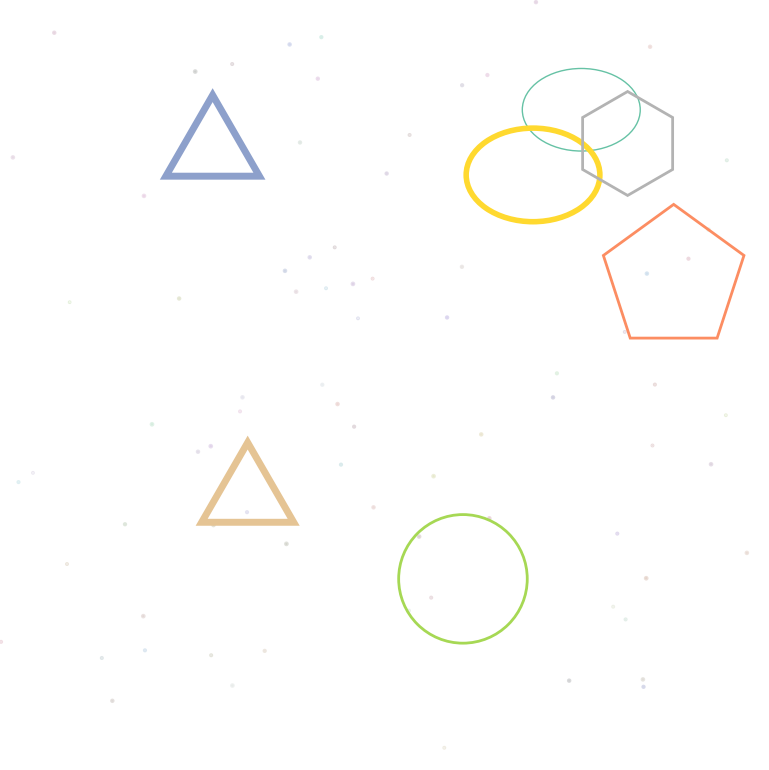[{"shape": "oval", "thickness": 0.5, "radius": 0.38, "center": [0.755, 0.857]}, {"shape": "pentagon", "thickness": 1, "radius": 0.48, "center": [0.875, 0.639]}, {"shape": "triangle", "thickness": 2.5, "radius": 0.35, "center": [0.276, 0.806]}, {"shape": "circle", "thickness": 1, "radius": 0.42, "center": [0.601, 0.248]}, {"shape": "oval", "thickness": 2, "radius": 0.43, "center": [0.692, 0.773]}, {"shape": "triangle", "thickness": 2.5, "radius": 0.35, "center": [0.322, 0.356]}, {"shape": "hexagon", "thickness": 1, "radius": 0.34, "center": [0.815, 0.814]}]